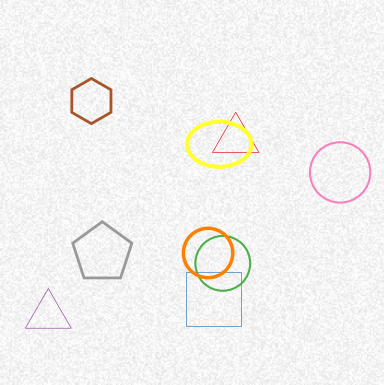[{"shape": "triangle", "thickness": 0.5, "radius": 0.35, "center": [0.612, 0.639]}, {"shape": "square", "thickness": 0.5, "radius": 0.35, "center": [0.554, 0.223]}, {"shape": "circle", "thickness": 1.5, "radius": 0.36, "center": [0.579, 0.316]}, {"shape": "triangle", "thickness": 0.5, "radius": 0.34, "center": [0.125, 0.182]}, {"shape": "circle", "thickness": 2.5, "radius": 0.32, "center": [0.541, 0.343]}, {"shape": "oval", "thickness": 3, "radius": 0.42, "center": [0.57, 0.625]}, {"shape": "hexagon", "thickness": 2, "radius": 0.29, "center": [0.237, 0.737]}, {"shape": "circle", "thickness": 1.5, "radius": 0.39, "center": [0.884, 0.552]}, {"shape": "pentagon", "thickness": 2, "radius": 0.4, "center": [0.266, 0.343]}]